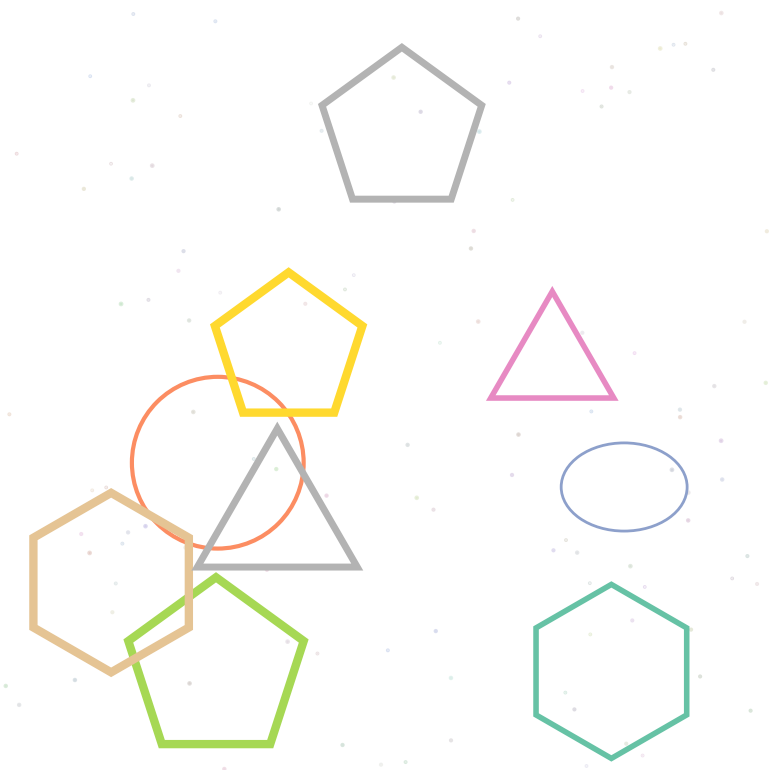[{"shape": "hexagon", "thickness": 2, "radius": 0.56, "center": [0.794, 0.128]}, {"shape": "circle", "thickness": 1.5, "radius": 0.56, "center": [0.283, 0.399]}, {"shape": "oval", "thickness": 1, "radius": 0.41, "center": [0.811, 0.368]}, {"shape": "triangle", "thickness": 2, "radius": 0.46, "center": [0.717, 0.529]}, {"shape": "pentagon", "thickness": 3, "radius": 0.6, "center": [0.281, 0.131]}, {"shape": "pentagon", "thickness": 3, "radius": 0.5, "center": [0.375, 0.546]}, {"shape": "hexagon", "thickness": 3, "radius": 0.58, "center": [0.144, 0.243]}, {"shape": "pentagon", "thickness": 2.5, "radius": 0.55, "center": [0.522, 0.83]}, {"shape": "triangle", "thickness": 2.5, "radius": 0.6, "center": [0.36, 0.324]}]